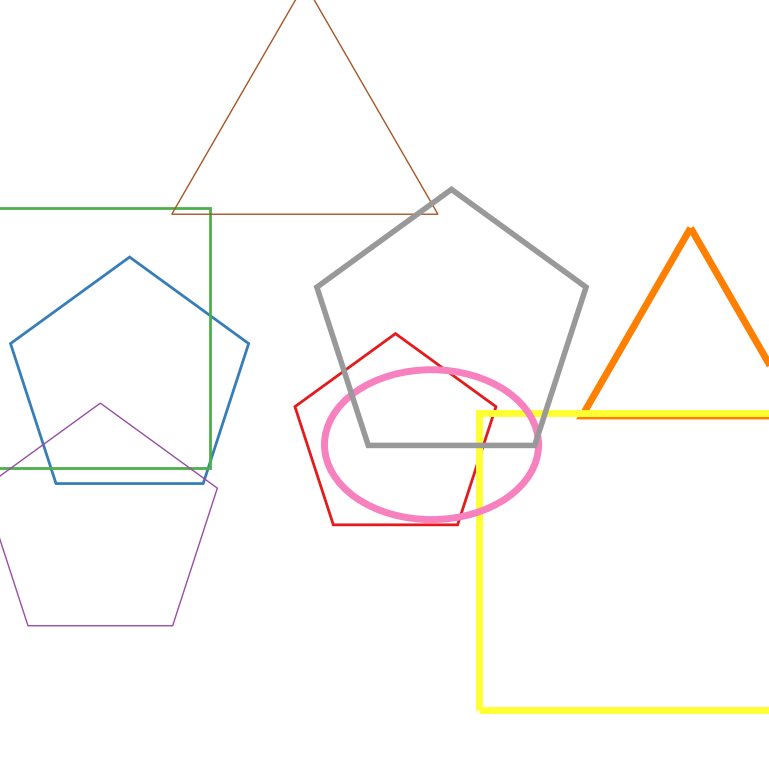[{"shape": "pentagon", "thickness": 1, "radius": 0.69, "center": [0.514, 0.429]}, {"shape": "pentagon", "thickness": 1, "radius": 0.81, "center": [0.168, 0.504]}, {"shape": "square", "thickness": 1, "radius": 0.85, "center": [0.103, 0.561]}, {"shape": "pentagon", "thickness": 0.5, "radius": 0.8, "center": [0.13, 0.317]}, {"shape": "triangle", "thickness": 2.5, "radius": 0.81, "center": [0.897, 0.541]}, {"shape": "square", "thickness": 2.5, "radius": 0.97, "center": [0.815, 0.271]}, {"shape": "triangle", "thickness": 0.5, "radius": 1.0, "center": [0.396, 0.822]}, {"shape": "oval", "thickness": 2.5, "radius": 0.7, "center": [0.56, 0.423]}, {"shape": "pentagon", "thickness": 2, "radius": 0.92, "center": [0.586, 0.57]}]